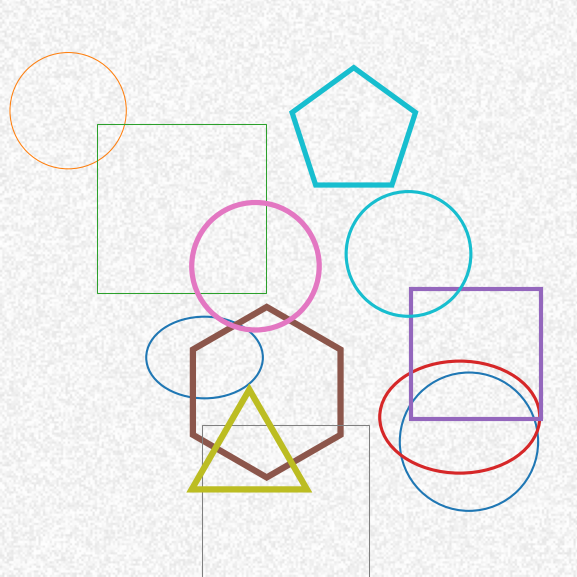[{"shape": "oval", "thickness": 1, "radius": 0.5, "center": [0.354, 0.38]}, {"shape": "circle", "thickness": 1, "radius": 0.6, "center": [0.812, 0.234]}, {"shape": "circle", "thickness": 0.5, "radius": 0.5, "center": [0.118, 0.807]}, {"shape": "square", "thickness": 0.5, "radius": 0.73, "center": [0.315, 0.638]}, {"shape": "oval", "thickness": 1.5, "radius": 0.69, "center": [0.796, 0.277]}, {"shape": "square", "thickness": 2, "radius": 0.56, "center": [0.825, 0.385]}, {"shape": "hexagon", "thickness": 3, "radius": 0.74, "center": [0.462, 0.32]}, {"shape": "circle", "thickness": 2.5, "radius": 0.55, "center": [0.442, 0.538]}, {"shape": "square", "thickness": 0.5, "radius": 0.72, "center": [0.494, 0.119]}, {"shape": "triangle", "thickness": 3, "radius": 0.58, "center": [0.432, 0.209]}, {"shape": "pentagon", "thickness": 2.5, "radius": 0.56, "center": [0.613, 0.77]}, {"shape": "circle", "thickness": 1.5, "radius": 0.54, "center": [0.707, 0.559]}]